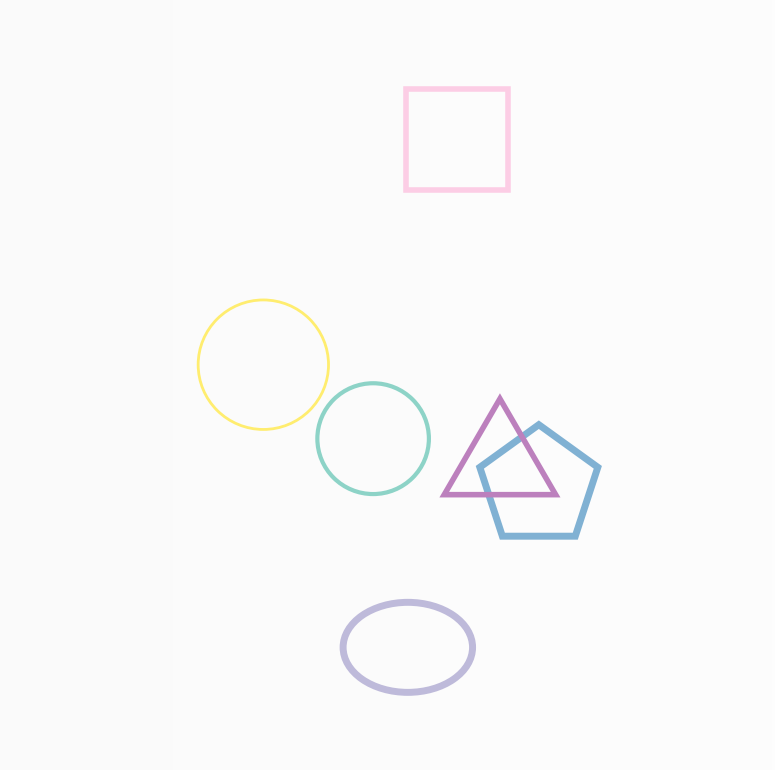[{"shape": "circle", "thickness": 1.5, "radius": 0.36, "center": [0.481, 0.43]}, {"shape": "oval", "thickness": 2.5, "radius": 0.42, "center": [0.526, 0.159]}, {"shape": "pentagon", "thickness": 2.5, "radius": 0.4, "center": [0.695, 0.368]}, {"shape": "square", "thickness": 2, "radius": 0.33, "center": [0.59, 0.819]}, {"shape": "triangle", "thickness": 2, "radius": 0.41, "center": [0.645, 0.399]}, {"shape": "circle", "thickness": 1, "radius": 0.42, "center": [0.34, 0.526]}]